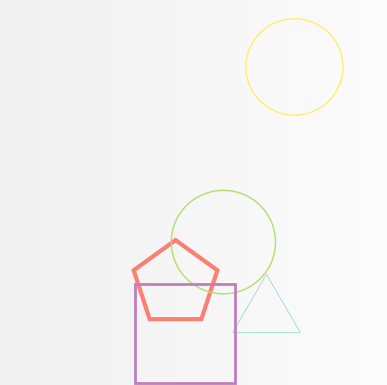[{"shape": "triangle", "thickness": 0.5, "radius": 0.5, "center": [0.688, 0.187]}, {"shape": "pentagon", "thickness": 3, "radius": 0.57, "center": [0.453, 0.263]}, {"shape": "circle", "thickness": 1, "radius": 0.67, "center": [0.576, 0.371]}, {"shape": "square", "thickness": 2, "radius": 0.64, "center": [0.478, 0.134]}, {"shape": "circle", "thickness": 1, "radius": 0.63, "center": [0.76, 0.826]}]